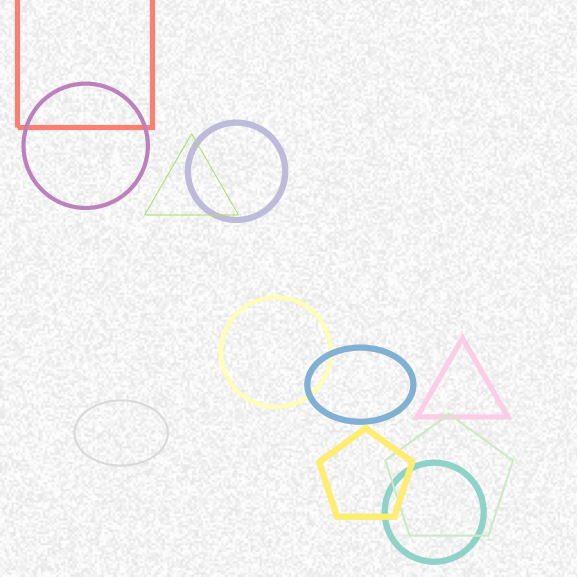[{"shape": "circle", "thickness": 3, "radius": 0.43, "center": [0.752, 0.112]}, {"shape": "circle", "thickness": 2, "radius": 0.47, "center": [0.478, 0.39]}, {"shape": "circle", "thickness": 3, "radius": 0.42, "center": [0.41, 0.703]}, {"shape": "square", "thickness": 2.5, "radius": 0.58, "center": [0.146, 0.896]}, {"shape": "oval", "thickness": 3, "radius": 0.46, "center": [0.624, 0.333]}, {"shape": "triangle", "thickness": 0.5, "radius": 0.47, "center": [0.332, 0.674]}, {"shape": "triangle", "thickness": 2.5, "radius": 0.45, "center": [0.801, 0.323]}, {"shape": "oval", "thickness": 1, "radius": 0.4, "center": [0.21, 0.249]}, {"shape": "circle", "thickness": 2, "radius": 0.54, "center": [0.148, 0.747]}, {"shape": "pentagon", "thickness": 1, "radius": 0.58, "center": [0.778, 0.166]}, {"shape": "pentagon", "thickness": 3, "radius": 0.42, "center": [0.633, 0.173]}]